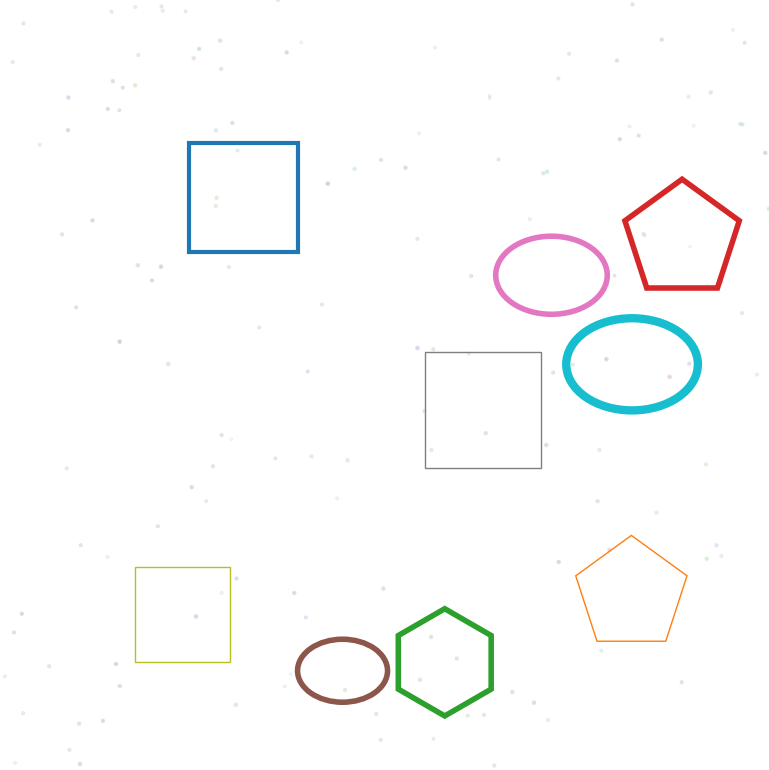[{"shape": "square", "thickness": 1.5, "radius": 0.35, "center": [0.317, 0.743]}, {"shape": "pentagon", "thickness": 0.5, "radius": 0.38, "center": [0.82, 0.229]}, {"shape": "hexagon", "thickness": 2, "radius": 0.35, "center": [0.578, 0.14]}, {"shape": "pentagon", "thickness": 2, "radius": 0.39, "center": [0.886, 0.689]}, {"shape": "oval", "thickness": 2, "radius": 0.29, "center": [0.445, 0.129]}, {"shape": "oval", "thickness": 2, "radius": 0.36, "center": [0.716, 0.643]}, {"shape": "square", "thickness": 0.5, "radius": 0.38, "center": [0.627, 0.468]}, {"shape": "square", "thickness": 0.5, "radius": 0.31, "center": [0.237, 0.202]}, {"shape": "oval", "thickness": 3, "radius": 0.43, "center": [0.821, 0.527]}]